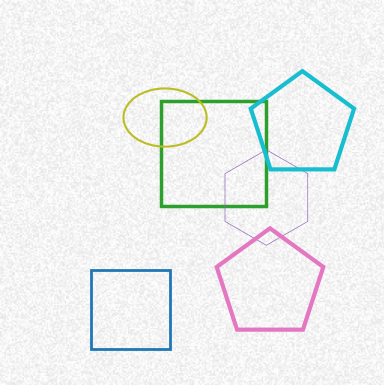[{"shape": "square", "thickness": 2, "radius": 0.52, "center": [0.339, 0.196]}, {"shape": "square", "thickness": 2.5, "radius": 0.68, "center": [0.554, 0.6]}, {"shape": "hexagon", "thickness": 0.5, "radius": 0.62, "center": [0.692, 0.487]}, {"shape": "pentagon", "thickness": 3, "radius": 0.73, "center": [0.701, 0.262]}, {"shape": "oval", "thickness": 1.5, "radius": 0.54, "center": [0.429, 0.695]}, {"shape": "pentagon", "thickness": 3, "radius": 0.71, "center": [0.785, 0.674]}]